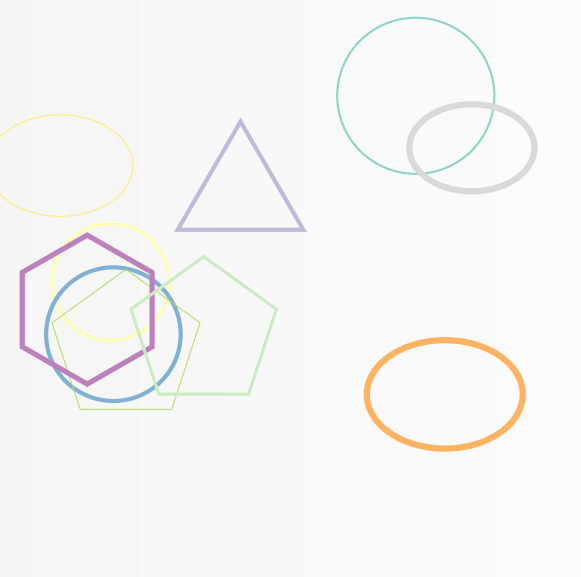[{"shape": "circle", "thickness": 1, "radius": 0.68, "center": [0.715, 0.833]}, {"shape": "circle", "thickness": 1.5, "radius": 0.51, "center": [0.19, 0.511]}, {"shape": "triangle", "thickness": 2, "radius": 0.62, "center": [0.414, 0.664]}, {"shape": "circle", "thickness": 2, "radius": 0.58, "center": [0.195, 0.42]}, {"shape": "oval", "thickness": 3, "radius": 0.67, "center": [0.765, 0.316]}, {"shape": "pentagon", "thickness": 0.5, "radius": 0.67, "center": [0.217, 0.399]}, {"shape": "oval", "thickness": 3, "radius": 0.54, "center": [0.812, 0.743]}, {"shape": "hexagon", "thickness": 2.5, "radius": 0.64, "center": [0.15, 0.463]}, {"shape": "pentagon", "thickness": 1.5, "radius": 0.66, "center": [0.35, 0.423]}, {"shape": "oval", "thickness": 0.5, "radius": 0.63, "center": [0.103, 0.712]}]